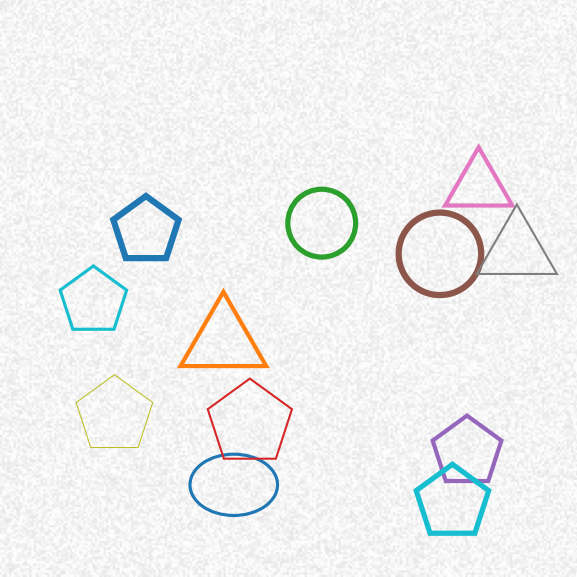[{"shape": "oval", "thickness": 1.5, "radius": 0.38, "center": [0.405, 0.16]}, {"shape": "pentagon", "thickness": 3, "radius": 0.3, "center": [0.253, 0.6]}, {"shape": "triangle", "thickness": 2, "radius": 0.43, "center": [0.387, 0.408]}, {"shape": "circle", "thickness": 2.5, "radius": 0.29, "center": [0.557, 0.613]}, {"shape": "pentagon", "thickness": 1, "radius": 0.38, "center": [0.433, 0.267]}, {"shape": "pentagon", "thickness": 2, "radius": 0.31, "center": [0.809, 0.217]}, {"shape": "circle", "thickness": 3, "radius": 0.36, "center": [0.762, 0.56]}, {"shape": "triangle", "thickness": 2, "radius": 0.34, "center": [0.829, 0.677]}, {"shape": "triangle", "thickness": 1, "radius": 0.4, "center": [0.895, 0.565]}, {"shape": "pentagon", "thickness": 0.5, "radius": 0.35, "center": [0.198, 0.281]}, {"shape": "pentagon", "thickness": 2.5, "radius": 0.33, "center": [0.783, 0.129]}, {"shape": "pentagon", "thickness": 1.5, "radius": 0.3, "center": [0.162, 0.478]}]